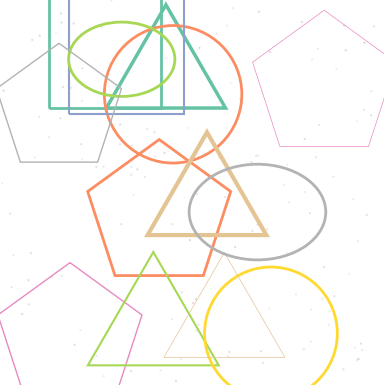[{"shape": "square", "thickness": 2, "radius": 0.73, "center": [0.273, 0.863]}, {"shape": "triangle", "thickness": 2.5, "radius": 0.89, "center": [0.431, 0.809]}, {"shape": "circle", "thickness": 2, "radius": 0.89, "center": [0.45, 0.755]}, {"shape": "pentagon", "thickness": 2, "radius": 0.98, "center": [0.413, 0.442]}, {"shape": "square", "thickness": 1.5, "radius": 0.75, "center": [0.328, 0.856]}, {"shape": "pentagon", "thickness": 1, "radius": 0.98, "center": [0.182, 0.121]}, {"shape": "pentagon", "thickness": 0.5, "radius": 0.98, "center": [0.842, 0.778]}, {"shape": "triangle", "thickness": 1.5, "radius": 0.98, "center": [0.398, 0.149]}, {"shape": "oval", "thickness": 2, "radius": 0.69, "center": [0.316, 0.846]}, {"shape": "circle", "thickness": 2, "radius": 0.86, "center": [0.704, 0.134]}, {"shape": "triangle", "thickness": 3, "radius": 0.89, "center": [0.538, 0.478]}, {"shape": "triangle", "thickness": 0.5, "radius": 0.91, "center": [0.583, 0.162]}, {"shape": "pentagon", "thickness": 1, "radius": 0.85, "center": [0.153, 0.717]}, {"shape": "oval", "thickness": 2, "radius": 0.89, "center": [0.669, 0.449]}]